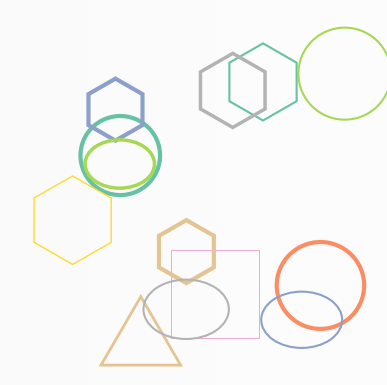[{"shape": "circle", "thickness": 3, "radius": 0.51, "center": [0.31, 0.596]}, {"shape": "hexagon", "thickness": 1.5, "radius": 0.5, "center": [0.679, 0.787]}, {"shape": "circle", "thickness": 3, "radius": 0.56, "center": [0.827, 0.259]}, {"shape": "hexagon", "thickness": 3, "radius": 0.4, "center": [0.298, 0.715]}, {"shape": "oval", "thickness": 1.5, "radius": 0.52, "center": [0.779, 0.169]}, {"shape": "square", "thickness": 0.5, "radius": 0.57, "center": [0.554, 0.236]}, {"shape": "oval", "thickness": 2.5, "radius": 0.45, "center": [0.309, 0.574]}, {"shape": "circle", "thickness": 1.5, "radius": 0.6, "center": [0.89, 0.809]}, {"shape": "hexagon", "thickness": 1, "radius": 0.57, "center": [0.187, 0.428]}, {"shape": "hexagon", "thickness": 3, "radius": 0.41, "center": [0.481, 0.347]}, {"shape": "triangle", "thickness": 2, "radius": 0.59, "center": [0.363, 0.111]}, {"shape": "hexagon", "thickness": 2.5, "radius": 0.48, "center": [0.601, 0.765]}, {"shape": "oval", "thickness": 1.5, "radius": 0.55, "center": [0.48, 0.197]}]